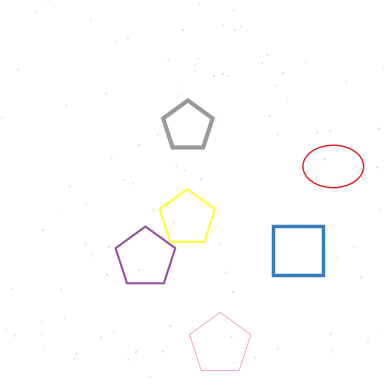[{"shape": "oval", "thickness": 1, "radius": 0.39, "center": [0.866, 0.568]}, {"shape": "square", "thickness": 2.5, "radius": 0.32, "center": [0.773, 0.35]}, {"shape": "pentagon", "thickness": 1.5, "radius": 0.41, "center": [0.378, 0.33]}, {"shape": "pentagon", "thickness": 1.5, "radius": 0.38, "center": [0.486, 0.433]}, {"shape": "pentagon", "thickness": 0.5, "radius": 0.42, "center": [0.572, 0.105]}, {"shape": "pentagon", "thickness": 3, "radius": 0.34, "center": [0.488, 0.672]}]